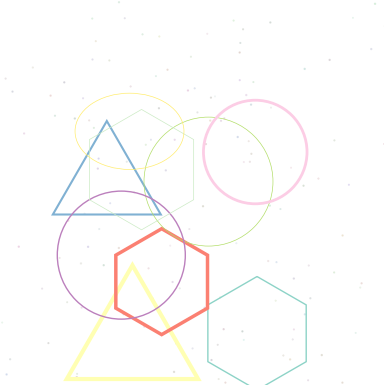[{"shape": "hexagon", "thickness": 1, "radius": 0.74, "center": [0.668, 0.134]}, {"shape": "triangle", "thickness": 3, "radius": 0.98, "center": [0.344, 0.114]}, {"shape": "hexagon", "thickness": 2.5, "radius": 0.69, "center": [0.42, 0.268]}, {"shape": "triangle", "thickness": 1.5, "radius": 0.81, "center": [0.277, 0.524]}, {"shape": "circle", "thickness": 0.5, "radius": 0.84, "center": [0.542, 0.528]}, {"shape": "circle", "thickness": 2, "radius": 0.67, "center": [0.663, 0.605]}, {"shape": "circle", "thickness": 1, "radius": 0.83, "center": [0.315, 0.337]}, {"shape": "hexagon", "thickness": 0.5, "radius": 0.78, "center": [0.368, 0.559]}, {"shape": "oval", "thickness": 0.5, "radius": 0.71, "center": [0.336, 0.659]}]